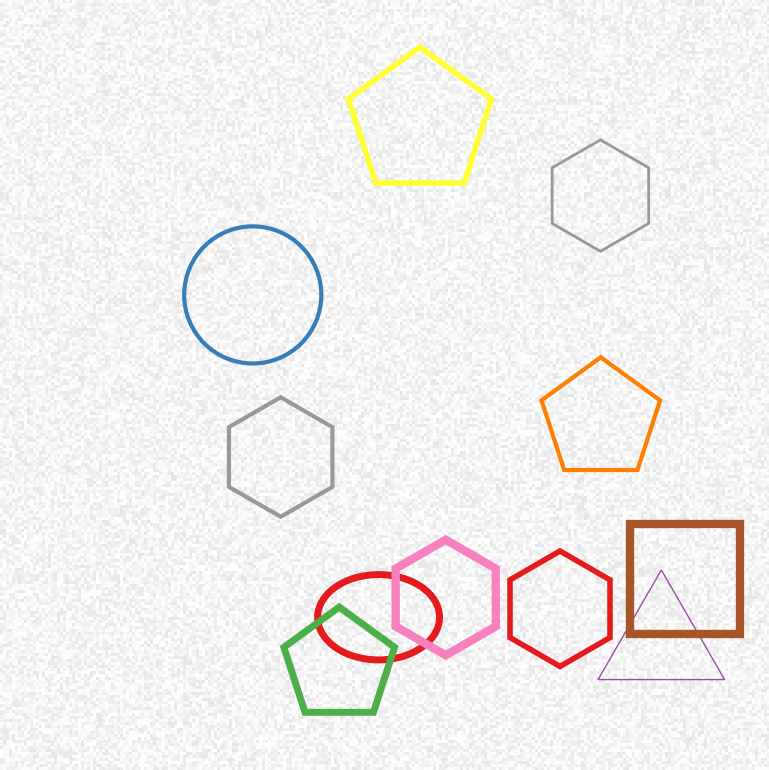[{"shape": "oval", "thickness": 2.5, "radius": 0.4, "center": [0.492, 0.198]}, {"shape": "hexagon", "thickness": 2, "radius": 0.37, "center": [0.727, 0.209]}, {"shape": "circle", "thickness": 1.5, "radius": 0.45, "center": [0.328, 0.617]}, {"shape": "pentagon", "thickness": 2.5, "radius": 0.38, "center": [0.441, 0.136]}, {"shape": "triangle", "thickness": 0.5, "radius": 0.47, "center": [0.859, 0.165]}, {"shape": "pentagon", "thickness": 1.5, "radius": 0.4, "center": [0.78, 0.455]}, {"shape": "pentagon", "thickness": 2, "radius": 0.49, "center": [0.545, 0.841]}, {"shape": "square", "thickness": 3, "radius": 0.36, "center": [0.89, 0.248]}, {"shape": "hexagon", "thickness": 3, "radius": 0.38, "center": [0.579, 0.224]}, {"shape": "hexagon", "thickness": 1, "radius": 0.36, "center": [0.78, 0.746]}, {"shape": "hexagon", "thickness": 1.5, "radius": 0.39, "center": [0.365, 0.406]}]